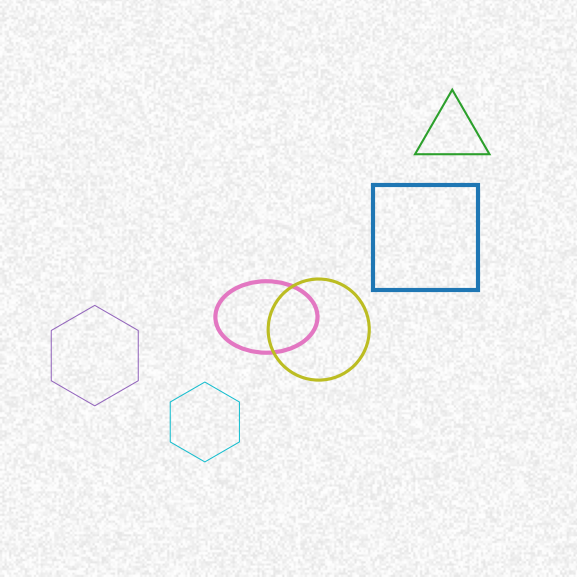[{"shape": "square", "thickness": 2, "radius": 0.46, "center": [0.737, 0.588]}, {"shape": "triangle", "thickness": 1, "radius": 0.37, "center": [0.783, 0.769]}, {"shape": "hexagon", "thickness": 0.5, "radius": 0.43, "center": [0.164, 0.383]}, {"shape": "oval", "thickness": 2, "radius": 0.44, "center": [0.461, 0.45]}, {"shape": "circle", "thickness": 1.5, "radius": 0.44, "center": [0.552, 0.428]}, {"shape": "hexagon", "thickness": 0.5, "radius": 0.35, "center": [0.355, 0.268]}]